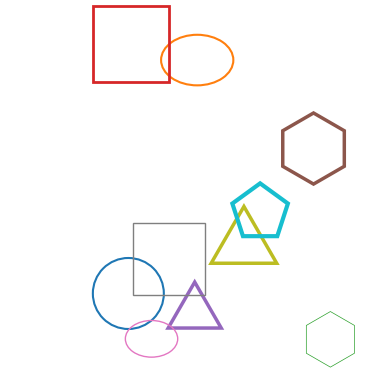[{"shape": "circle", "thickness": 1.5, "radius": 0.46, "center": [0.333, 0.238]}, {"shape": "oval", "thickness": 1.5, "radius": 0.47, "center": [0.512, 0.844]}, {"shape": "hexagon", "thickness": 0.5, "radius": 0.36, "center": [0.858, 0.119]}, {"shape": "square", "thickness": 2, "radius": 0.49, "center": [0.34, 0.887]}, {"shape": "triangle", "thickness": 2.5, "radius": 0.4, "center": [0.506, 0.188]}, {"shape": "hexagon", "thickness": 2.5, "radius": 0.46, "center": [0.814, 0.614]}, {"shape": "oval", "thickness": 1, "radius": 0.34, "center": [0.394, 0.12]}, {"shape": "square", "thickness": 1, "radius": 0.47, "center": [0.439, 0.328]}, {"shape": "triangle", "thickness": 2.5, "radius": 0.49, "center": [0.634, 0.365]}, {"shape": "pentagon", "thickness": 3, "radius": 0.38, "center": [0.676, 0.448]}]